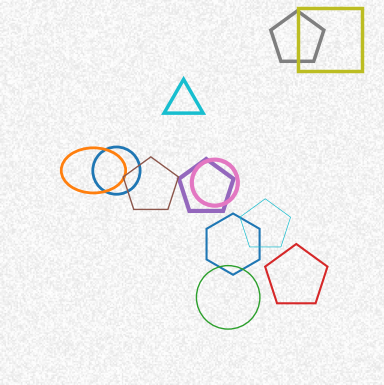[{"shape": "circle", "thickness": 2, "radius": 0.31, "center": [0.302, 0.557]}, {"shape": "hexagon", "thickness": 1.5, "radius": 0.4, "center": [0.605, 0.366]}, {"shape": "oval", "thickness": 2, "radius": 0.42, "center": [0.243, 0.557]}, {"shape": "circle", "thickness": 1, "radius": 0.41, "center": [0.593, 0.228]}, {"shape": "pentagon", "thickness": 1.5, "radius": 0.43, "center": [0.77, 0.281]}, {"shape": "pentagon", "thickness": 3, "radius": 0.37, "center": [0.536, 0.512]}, {"shape": "pentagon", "thickness": 1, "radius": 0.38, "center": [0.392, 0.517]}, {"shape": "circle", "thickness": 3, "radius": 0.3, "center": [0.558, 0.526]}, {"shape": "pentagon", "thickness": 2.5, "radius": 0.36, "center": [0.772, 0.899]}, {"shape": "square", "thickness": 2.5, "radius": 0.41, "center": [0.857, 0.897]}, {"shape": "pentagon", "thickness": 0.5, "radius": 0.35, "center": [0.689, 0.415]}, {"shape": "triangle", "thickness": 2.5, "radius": 0.29, "center": [0.477, 0.735]}]